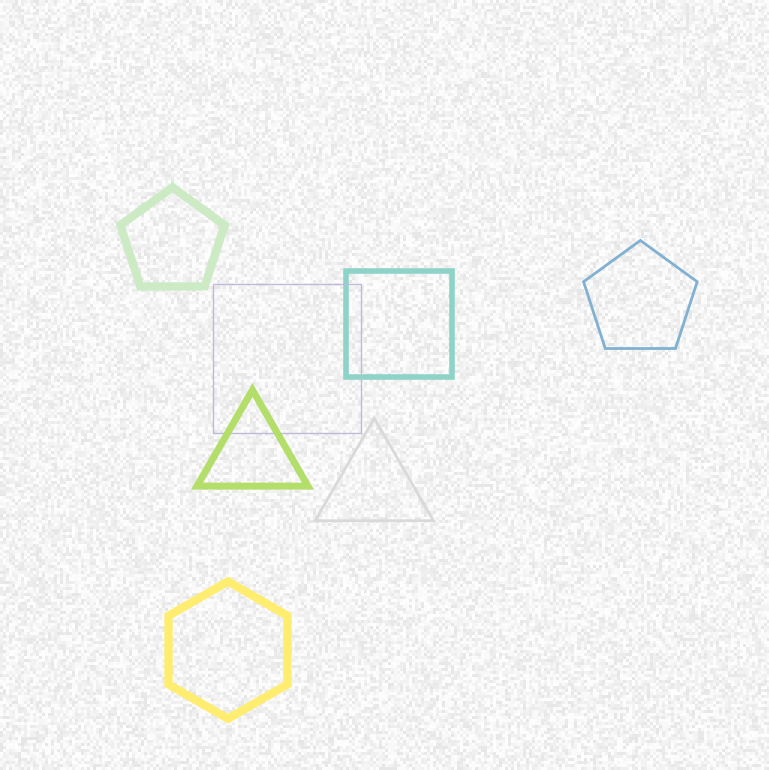[{"shape": "square", "thickness": 2, "radius": 0.34, "center": [0.519, 0.579]}, {"shape": "square", "thickness": 0.5, "radius": 0.48, "center": [0.373, 0.535]}, {"shape": "pentagon", "thickness": 1, "radius": 0.39, "center": [0.832, 0.61]}, {"shape": "triangle", "thickness": 2.5, "radius": 0.42, "center": [0.328, 0.41]}, {"shape": "triangle", "thickness": 1, "radius": 0.44, "center": [0.486, 0.368]}, {"shape": "pentagon", "thickness": 3, "radius": 0.36, "center": [0.224, 0.686]}, {"shape": "hexagon", "thickness": 3, "radius": 0.45, "center": [0.296, 0.156]}]